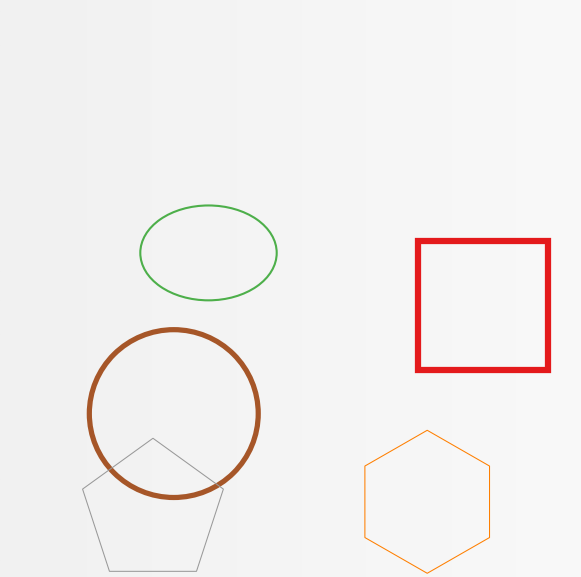[{"shape": "square", "thickness": 3, "radius": 0.56, "center": [0.831, 0.47]}, {"shape": "oval", "thickness": 1, "radius": 0.59, "center": [0.359, 0.561]}, {"shape": "hexagon", "thickness": 0.5, "radius": 0.62, "center": [0.735, 0.13]}, {"shape": "circle", "thickness": 2.5, "radius": 0.73, "center": [0.299, 0.283]}, {"shape": "pentagon", "thickness": 0.5, "radius": 0.64, "center": [0.263, 0.113]}]